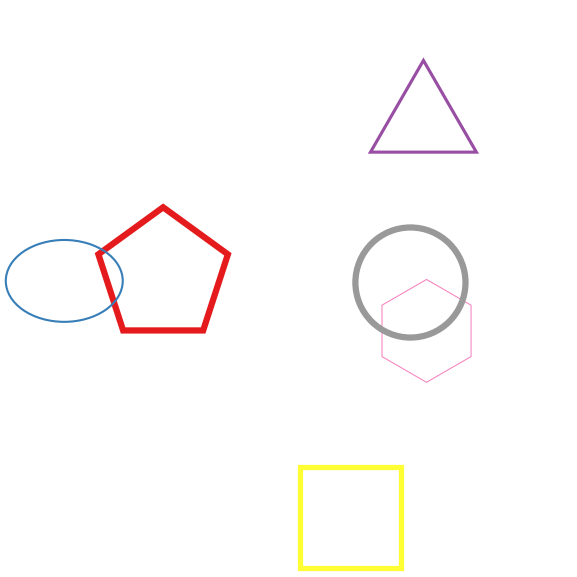[{"shape": "pentagon", "thickness": 3, "radius": 0.59, "center": [0.282, 0.522]}, {"shape": "oval", "thickness": 1, "radius": 0.51, "center": [0.111, 0.513]}, {"shape": "triangle", "thickness": 1.5, "radius": 0.53, "center": [0.733, 0.789]}, {"shape": "square", "thickness": 2.5, "radius": 0.44, "center": [0.607, 0.103]}, {"shape": "hexagon", "thickness": 0.5, "radius": 0.45, "center": [0.739, 0.426]}, {"shape": "circle", "thickness": 3, "radius": 0.48, "center": [0.711, 0.51]}]